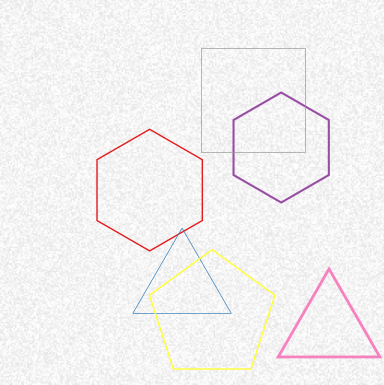[{"shape": "hexagon", "thickness": 1, "radius": 0.79, "center": [0.389, 0.506]}, {"shape": "triangle", "thickness": 0.5, "radius": 0.74, "center": [0.473, 0.26]}, {"shape": "hexagon", "thickness": 1.5, "radius": 0.71, "center": [0.73, 0.617]}, {"shape": "pentagon", "thickness": 1, "radius": 0.86, "center": [0.551, 0.18]}, {"shape": "triangle", "thickness": 2, "radius": 0.76, "center": [0.855, 0.149]}, {"shape": "square", "thickness": 0.5, "radius": 0.68, "center": [0.658, 0.739]}]